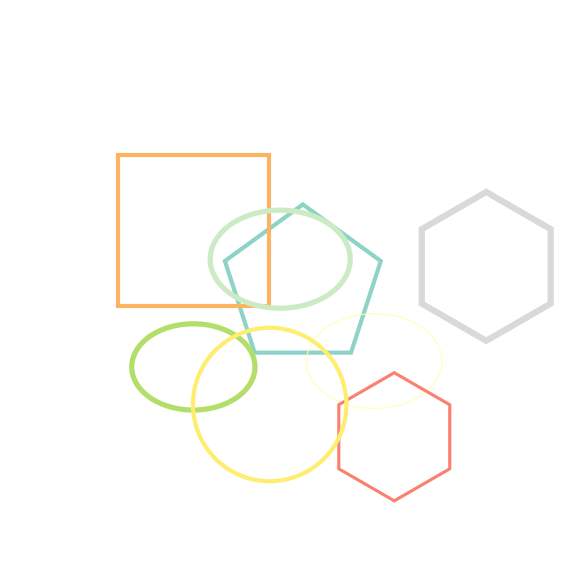[{"shape": "pentagon", "thickness": 2, "radius": 0.71, "center": [0.524, 0.503]}, {"shape": "oval", "thickness": 0.5, "radius": 0.59, "center": [0.648, 0.374]}, {"shape": "hexagon", "thickness": 1.5, "radius": 0.55, "center": [0.683, 0.243]}, {"shape": "square", "thickness": 2, "radius": 0.65, "center": [0.335, 0.6]}, {"shape": "oval", "thickness": 2.5, "radius": 0.53, "center": [0.335, 0.364]}, {"shape": "hexagon", "thickness": 3, "radius": 0.64, "center": [0.842, 0.538]}, {"shape": "oval", "thickness": 2.5, "radius": 0.61, "center": [0.485, 0.55]}, {"shape": "circle", "thickness": 2, "radius": 0.66, "center": [0.467, 0.299]}]